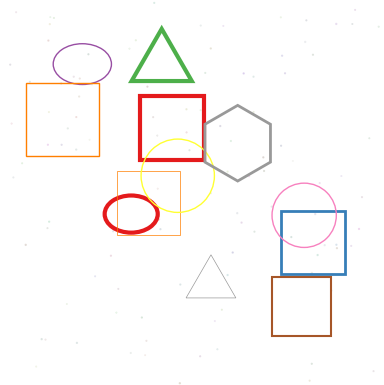[{"shape": "square", "thickness": 3, "radius": 0.41, "center": [0.447, 0.667]}, {"shape": "oval", "thickness": 3, "radius": 0.34, "center": [0.341, 0.444]}, {"shape": "square", "thickness": 2, "radius": 0.41, "center": [0.813, 0.37]}, {"shape": "triangle", "thickness": 3, "radius": 0.45, "center": [0.42, 0.835]}, {"shape": "oval", "thickness": 1, "radius": 0.38, "center": [0.214, 0.833]}, {"shape": "square", "thickness": 0.5, "radius": 0.41, "center": [0.386, 0.473]}, {"shape": "square", "thickness": 1, "radius": 0.47, "center": [0.162, 0.69]}, {"shape": "circle", "thickness": 1, "radius": 0.48, "center": [0.462, 0.544]}, {"shape": "square", "thickness": 1.5, "radius": 0.39, "center": [0.783, 0.204]}, {"shape": "circle", "thickness": 1, "radius": 0.42, "center": [0.79, 0.441]}, {"shape": "hexagon", "thickness": 2, "radius": 0.49, "center": [0.617, 0.628]}, {"shape": "triangle", "thickness": 0.5, "radius": 0.37, "center": [0.548, 0.264]}]